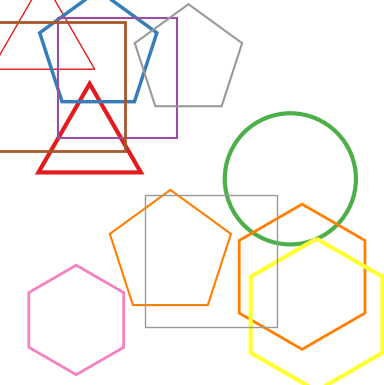[{"shape": "triangle", "thickness": 3, "radius": 0.77, "center": [0.233, 0.629]}, {"shape": "triangle", "thickness": 1, "radius": 0.77, "center": [0.112, 0.897]}, {"shape": "pentagon", "thickness": 2.5, "radius": 0.8, "center": [0.255, 0.865]}, {"shape": "circle", "thickness": 3, "radius": 0.85, "center": [0.754, 0.535]}, {"shape": "square", "thickness": 1.5, "radius": 0.78, "center": [0.305, 0.797]}, {"shape": "hexagon", "thickness": 2, "radius": 0.94, "center": [0.785, 0.281]}, {"shape": "pentagon", "thickness": 1.5, "radius": 0.83, "center": [0.443, 0.341]}, {"shape": "hexagon", "thickness": 3, "radius": 0.99, "center": [0.822, 0.183]}, {"shape": "square", "thickness": 2, "radius": 0.84, "center": [0.156, 0.775]}, {"shape": "hexagon", "thickness": 2, "radius": 0.71, "center": [0.198, 0.169]}, {"shape": "square", "thickness": 1, "radius": 0.85, "center": [0.549, 0.323]}, {"shape": "pentagon", "thickness": 1.5, "radius": 0.73, "center": [0.49, 0.843]}]